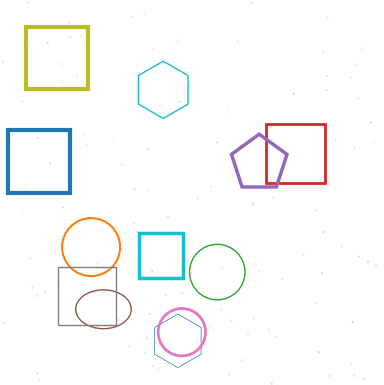[{"shape": "hexagon", "thickness": 0.5, "radius": 0.35, "center": [0.462, 0.115]}, {"shape": "square", "thickness": 3, "radius": 0.41, "center": [0.101, 0.581]}, {"shape": "circle", "thickness": 1.5, "radius": 0.38, "center": [0.237, 0.358]}, {"shape": "circle", "thickness": 1, "radius": 0.36, "center": [0.564, 0.293]}, {"shape": "square", "thickness": 2, "radius": 0.38, "center": [0.769, 0.601]}, {"shape": "pentagon", "thickness": 2.5, "radius": 0.38, "center": [0.673, 0.576]}, {"shape": "oval", "thickness": 1, "radius": 0.36, "center": [0.269, 0.197]}, {"shape": "circle", "thickness": 2, "radius": 0.31, "center": [0.472, 0.137]}, {"shape": "square", "thickness": 1, "radius": 0.38, "center": [0.225, 0.231]}, {"shape": "square", "thickness": 3, "radius": 0.4, "center": [0.148, 0.85]}, {"shape": "square", "thickness": 2.5, "radius": 0.29, "center": [0.418, 0.337]}, {"shape": "hexagon", "thickness": 1, "radius": 0.37, "center": [0.424, 0.767]}]